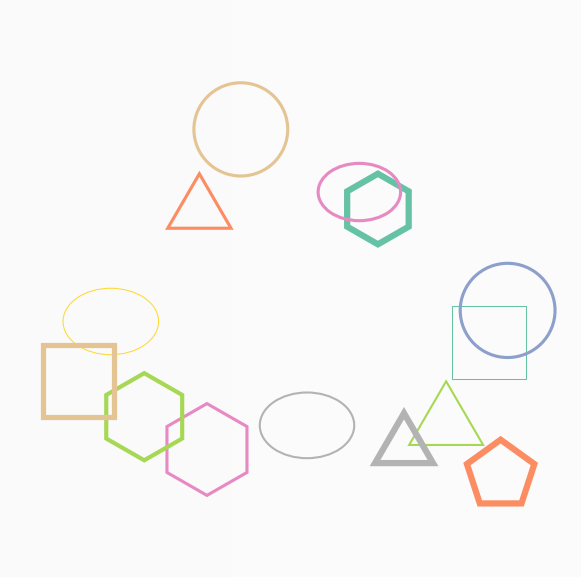[{"shape": "square", "thickness": 0.5, "radius": 0.32, "center": [0.842, 0.406]}, {"shape": "hexagon", "thickness": 3, "radius": 0.31, "center": [0.65, 0.637]}, {"shape": "triangle", "thickness": 1.5, "radius": 0.31, "center": [0.343, 0.635]}, {"shape": "pentagon", "thickness": 3, "radius": 0.3, "center": [0.861, 0.177]}, {"shape": "circle", "thickness": 1.5, "radius": 0.41, "center": [0.873, 0.462]}, {"shape": "oval", "thickness": 1.5, "radius": 0.35, "center": [0.618, 0.667]}, {"shape": "hexagon", "thickness": 1.5, "radius": 0.4, "center": [0.356, 0.221]}, {"shape": "triangle", "thickness": 1, "radius": 0.37, "center": [0.768, 0.265]}, {"shape": "hexagon", "thickness": 2, "radius": 0.38, "center": [0.248, 0.278]}, {"shape": "oval", "thickness": 0.5, "radius": 0.41, "center": [0.191, 0.442]}, {"shape": "circle", "thickness": 1.5, "radius": 0.4, "center": [0.414, 0.775]}, {"shape": "square", "thickness": 2.5, "radius": 0.31, "center": [0.135, 0.339]}, {"shape": "triangle", "thickness": 3, "radius": 0.29, "center": [0.695, 0.226]}, {"shape": "oval", "thickness": 1, "radius": 0.41, "center": [0.528, 0.263]}]